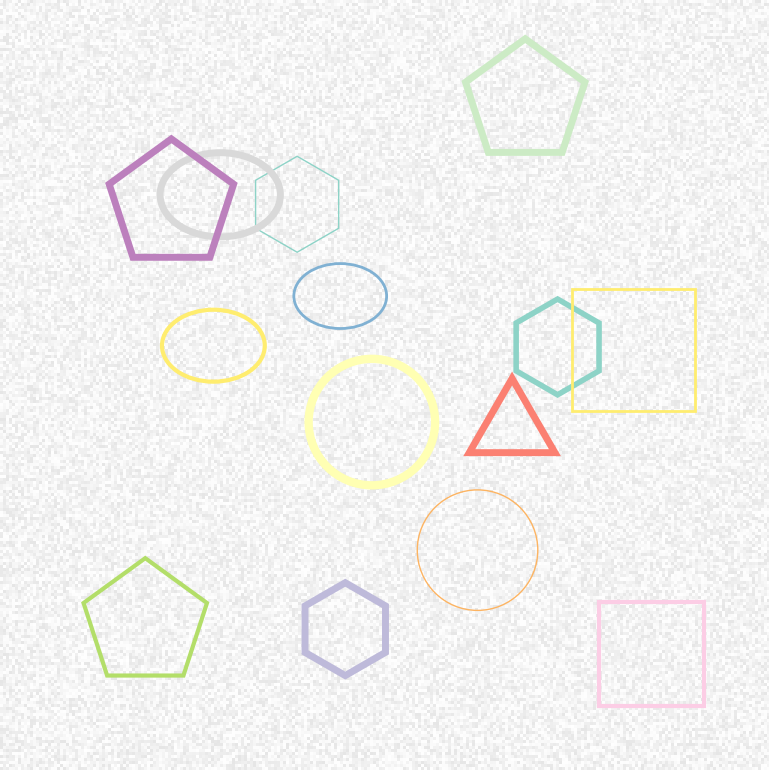[{"shape": "hexagon", "thickness": 2, "radius": 0.31, "center": [0.724, 0.549]}, {"shape": "hexagon", "thickness": 0.5, "radius": 0.31, "center": [0.386, 0.735]}, {"shape": "circle", "thickness": 3, "radius": 0.41, "center": [0.483, 0.452]}, {"shape": "hexagon", "thickness": 2.5, "radius": 0.3, "center": [0.448, 0.183]}, {"shape": "triangle", "thickness": 2.5, "radius": 0.32, "center": [0.665, 0.444]}, {"shape": "oval", "thickness": 1, "radius": 0.3, "center": [0.442, 0.616]}, {"shape": "circle", "thickness": 0.5, "radius": 0.39, "center": [0.62, 0.286]}, {"shape": "pentagon", "thickness": 1.5, "radius": 0.42, "center": [0.189, 0.191]}, {"shape": "square", "thickness": 1.5, "radius": 0.34, "center": [0.846, 0.151]}, {"shape": "oval", "thickness": 2.5, "radius": 0.39, "center": [0.286, 0.747]}, {"shape": "pentagon", "thickness": 2.5, "radius": 0.42, "center": [0.223, 0.735]}, {"shape": "pentagon", "thickness": 2.5, "radius": 0.41, "center": [0.682, 0.868]}, {"shape": "oval", "thickness": 1.5, "radius": 0.33, "center": [0.277, 0.551]}, {"shape": "square", "thickness": 1, "radius": 0.4, "center": [0.823, 0.545]}]